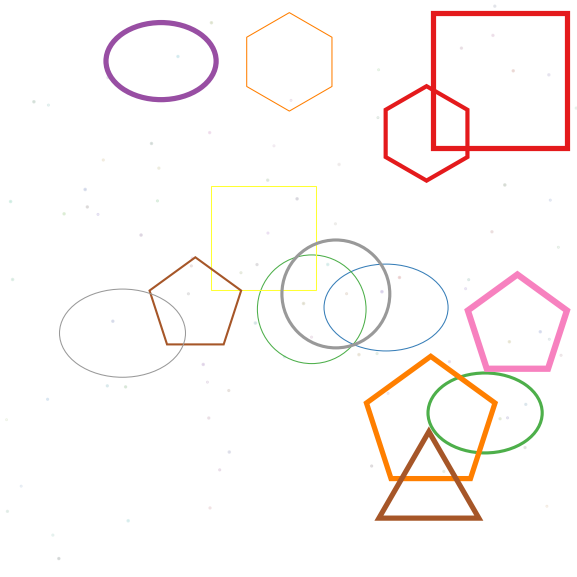[{"shape": "square", "thickness": 2.5, "radius": 0.58, "center": [0.866, 0.859]}, {"shape": "hexagon", "thickness": 2, "radius": 0.41, "center": [0.739, 0.768]}, {"shape": "oval", "thickness": 0.5, "radius": 0.54, "center": [0.669, 0.467]}, {"shape": "oval", "thickness": 1.5, "radius": 0.49, "center": [0.84, 0.284]}, {"shape": "circle", "thickness": 0.5, "radius": 0.47, "center": [0.54, 0.464]}, {"shape": "oval", "thickness": 2.5, "radius": 0.48, "center": [0.279, 0.893]}, {"shape": "hexagon", "thickness": 0.5, "radius": 0.43, "center": [0.501, 0.892]}, {"shape": "pentagon", "thickness": 2.5, "radius": 0.59, "center": [0.746, 0.265]}, {"shape": "square", "thickness": 0.5, "radius": 0.45, "center": [0.457, 0.587]}, {"shape": "pentagon", "thickness": 1, "radius": 0.42, "center": [0.338, 0.47]}, {"shape": "triangle", "thickness": 2.5, "radius": 0.5, "center": [0.743, 0.152]}, {"shape": "pentagon", "thickness": 3, "radius": 0.45, "center": [0.896, 0.434]}, {"shape": "circle", "thickness": 1.5, "radius": 0.47, "center": [0.582, 0.49]}, {"shape": "oval", "thickness": 0.5, "radius": 0.55, "center": [0.212, 0.422]}]